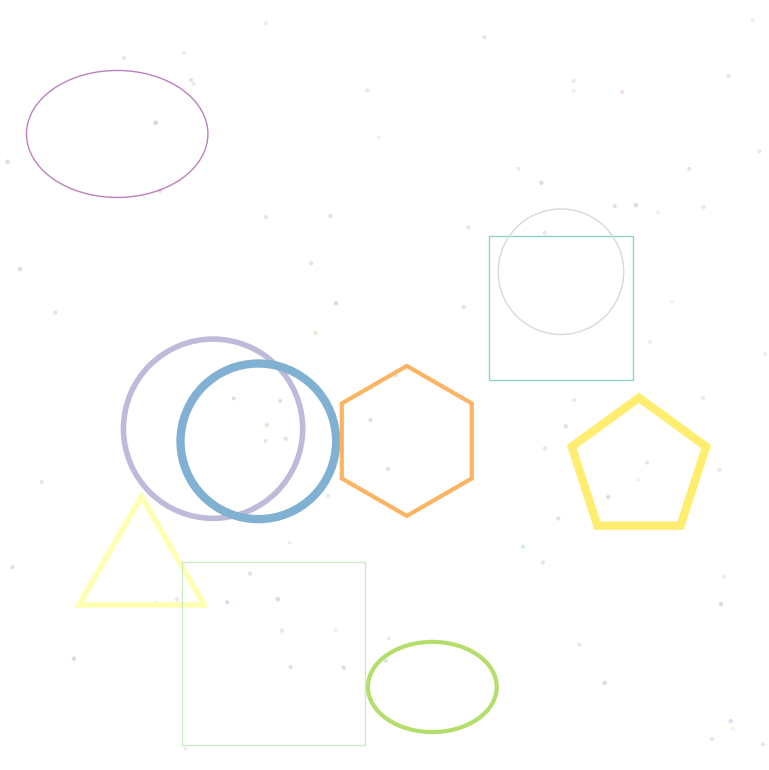[{"shape": "square", "thickness": 0.5, "radius": 0.47, "center": [0.729, 0.599]}, {"shape": "triangle", "thickness": 2, "radius": 0.47, "center": [0.184, 0.261]}, {"shape": "circle", "thickness": 2, "radius": 0.58, "center": [0.277, 0.443]}, {"shape": "circle", "thickness": 3, "radius": 0.51, "center": [0.335, 0.427]}, {"shape": "hexagon", "thickness": 1.5, "radius": 0.49, "center": [0.528, 0.427]}, {"shape": "oval", "thickness": 1.5, "radius": 0.42, "center": [0.561, 0.108]}, {"shape": "circle", "thickness": 0.5, "radius": 0.41, "center": [0.729, 0.647]}, {"shape": "oval", "thickness": 0.5, "radius": 0.59, "center": [0.152, 0.826]}, {"shape": "square", "thickness": 0.5, "radius": 0.59, "center": [0.355, 0.151]}, {"shape": "pentagon", "thickness": 3, "radius": 0.46, "center": [0.83, 0.392]}]